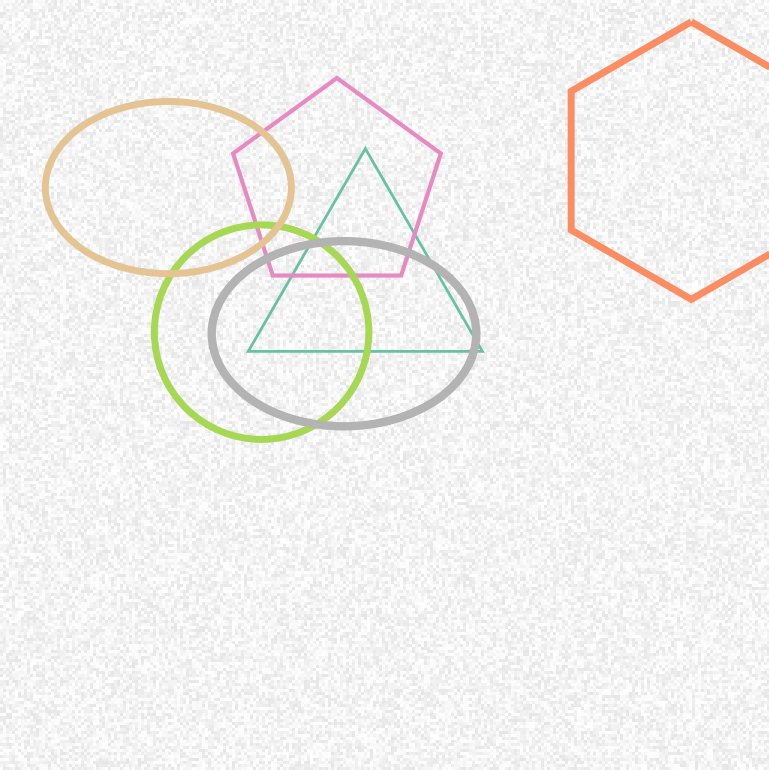[{"shape": "triangle", "thickness": 1, "radius": 0.88, "center": [0.474, 0.631]}, {"shape": "hexagon", "thickness": 2.5, "radius": 0.9, "center": [0.898, 0.791]}, {"shape": "pentagon", "thickness": 1.5, "radius": 0.71, "center": [0.438, 0.757]}, {"shape": "circle", "thickness": 2.5, "radius": 0.7, "center": [0.34, 0.569]}, {"shape": "oval", "thickness": 2.5, "radius": 0.8, "center": [0.219, 0.756]}, {"shape": "oval", "thickness": 3, "radius": 0.86, "center": [0.447, 0.567]}]